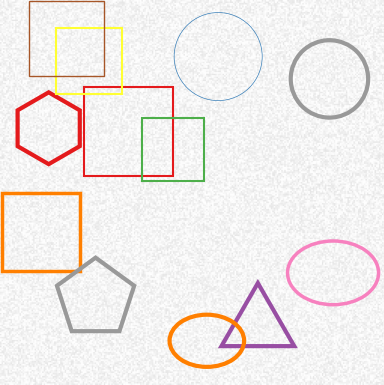[{"shape": "hexagon", "thickness": 3, "radius": 0.47, "center": [0.126, 0.667]}, {"shape": "square", "thickness": 1.5, "radius": 0.57, "center": [0.334, 0.658]}, {"shape": "circle", "thickness": 0.5, "radius": 0.57, "center": [0.567, 0.853]}, {"shape": "square", "thickness": 1.5, "radius": 0.4, "center": [0.449, 0.612]}, {"shape": "triangle", "thickness": 3, "radius": 0.55, "center": [0.67, 0.156]}, {"shape": "oval", "thickness": 3, "radius": 0.48, "center": [0.537, 0.115]}, {"shape": "square", "thickness": 2.5, "radius": 0.51, "center": [0.106, 0.397]}, {"shape": "square", "thickness": 1.5, "radius": 0.43, "center": [0.23, 0.841]}, {"shape": "square", "thickness": 1, "radius": 0.49, "center": [0.172, 0.899]}, {"shape": "oval", "thickness": 2.5, "radius": 0.59, "center": [0.865, 0.291]}, {"shape": "circle", "thickness": 3, "radius": 0.5, "center": [0.856, 0.795]}, {"shape": "pentagon", "thickness": 3, "radius": 0.53, "center": [0.248, 0.225]}]